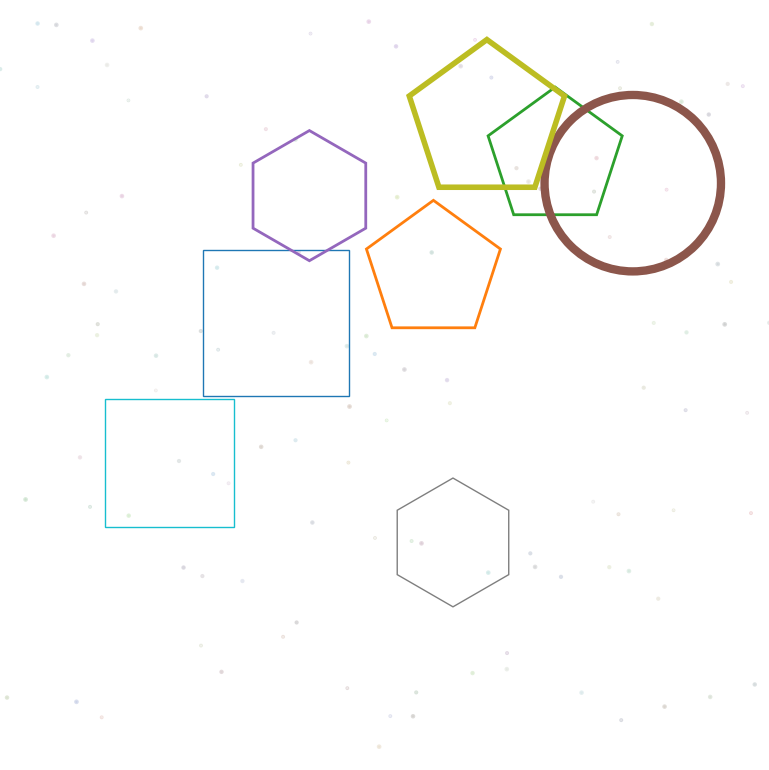[{"shape": "square", "thickness": 0.5, "radius": 0.47, "center": [0.359, 0.581]}, {"shape": "pentagon", "thickness": 1, "radius": 0.46, "center": [0.563, 0.648]}, {"shape": "pentagon", "thickness": 1, "radius": 0.46, "center": [0.721, 0.795]}, {"shape": "hexagon", "thickness": 1, "radius": 0.42, "center": [0.402, 0.746]}, {"shape": "circle", "thickness": 3, "radius": 0.57, "center": [0.822, 0.762]}, {"shape": "hexagon", "thickness": 0.5, "radius": 0.42, "center": [0.588, 0.296]}, {"shape": "pentagon", "thickness": 2, "radius": 0.53, "center": [0.632, 0.843]}, {"shape": "square", "thickness": 0.5, "radius": 0.42, "center": [0.22, 0.398]}]